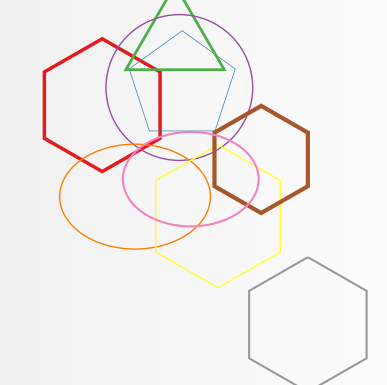[{"shape": "hexagon", "thickness": 2.5, "radius": 0.86, "center": [0.264, 0.727]}, {"shape": "pentagon", "thickness": 0.5, "radius": 0.72, "center": [0.47, 0.776]}, {"shape": "triangle", "thickness": 2, "radius": 0.73, "center": [0.452, 0.892]}, {"shape": "circle", "thickness": 1, "radius": 0.95, "center": [0.463, 0.773]}, {"shape": "oval", "thickness": 1, "radius": 0.97, "center": [0.349, 0.489]}, {"shape": "hexagon", "thickness": 1, "radius": 0.93, "center": [0.563, 0.438]}, {"shape": "hexagon", "thickness": 3, "radius": 0.7, "center": [0.674, 0.586]}, {"shape": "oval", "thickness": 1.5, "radius": 0.88, "center": [0.492, 0.535]}, {"shape": "hexagon", "thickness": 1.5, "radius": 0.88, "center": [0.794, 0.157]}]